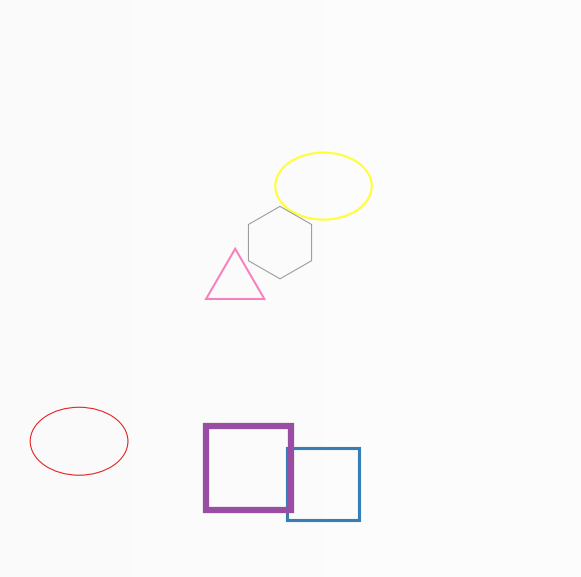[{"shape": "oval", "thickness": 0.5, "radius": 0.42, "center": [0.136, 0.235]}, {"shape": "square", "thickness": 1.5, "radius": 0.31, "center": [0.556, 0.16]}, {"shape": "square", "thickness": 3, "radius": 0.36, "center": [0.427, 0.188]}, {"shape": "oval", "thickness": 1, "radius": 0.41, "center": [0.557, 0.677]}, {"shape": "triangle", "thickness": 1, "radius": 0.29, "center": [0.405, 0.51]}, {"shape": "hexagon", "thickness": 0.5, "radius": 0.31, "center": [0.482, 0.579]}]